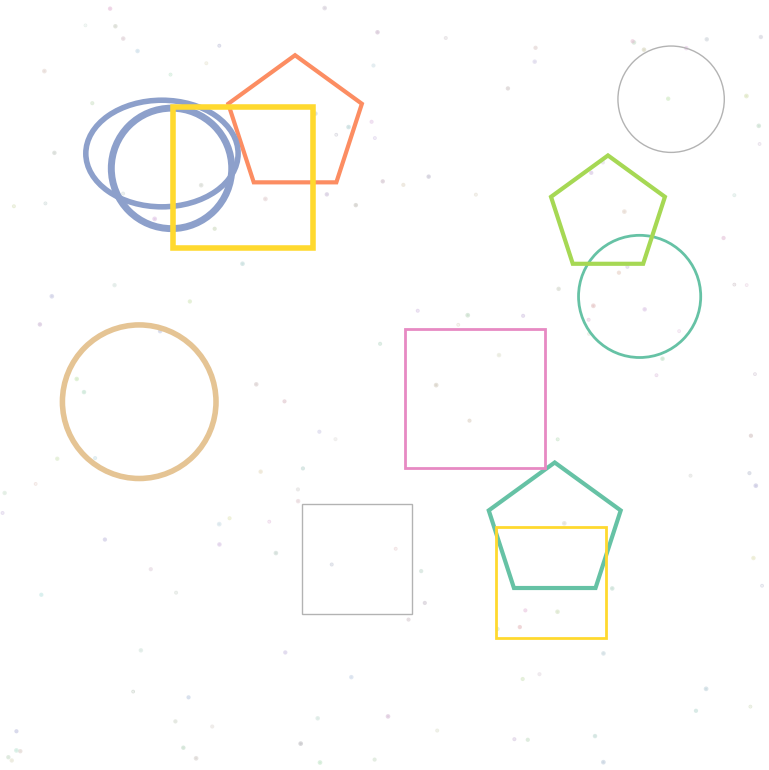[{"shape": "circle", "thickness": 1, "radius": 0.4, "center": [0.831, 0.615]}, {"shape": "pentagon", "thickness": 1.5, "radius": 0.45, "center": [0.72, 0.309]}, {"shape": "pentagon", "thickness": 1.5, "radius": 0.46, "center": [0.383, 0.837]}, {"shape": "circle", "thickness": 2.5, "radius": 0.39, "center": [0.223, 0.781]}, {"shape": "oval", "thickness": 2, "radius": 0.49, "center": [0.21, 0.801]}, {"shape": "square", "thickness": 1, "radius": 0.45, "center": [0.617, 0.482]}, {"shape": "pentagon", "thickness": 1.5, "radius": 0.39, "center": [0.79, 0.72]}, {"shape": "square", "thickness": 2, "radius": 0.45, "center": [0.316, 0.769]}, {"shape": "square", "thickness": 1, "radius": 0.36, "center": [0.715, 0.243]}, {"shape": "circle", "thickness": 2, "radius": 0.5, "center": [0.181, 0.478]}, {"shape": "circle", "thickness": 0.5, "radius": 0.35, "center": [0.872, 0.871]}, {"shape": "square", "thickness": 0.5, "radius": 0.36, "center": [0.464, 0.274]}]